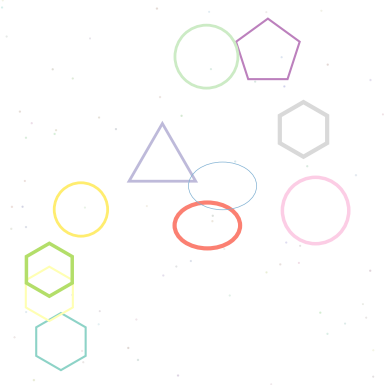[{"shape": "hexagon", "thickness": 1.5, "radius": 0.37, "center": [0.158, 0.113]}, {"shape": "hexagon", "thickness": 1.5, "radius": 0.35, "center": [0.128, 0.237]}, {"shape": "triangle", "thickness": 2, "radius": 0.5, "center": [0.422, 0.579]}, {"shape": "oval", "thickness": 3, "radius": 0.43, "center": [0.539, 0.414]}, {"shape": "oval", "thickness": 0.5, "radius": 0.44, "center": [0.578, 0.517]}, {"shape": "hexagon", "thickness": 2.5, "radius": 0.34, "center": [0.128, 0.299]}, {"shape": "circle", "thickness": 2.5, "radius": 0.43, "center": [0.82, 0.453]}, {"shape": "hexagon", "thickness": 3, "radius": 0.35, "center": [0.788, 0.664]}, {"shape": "pentagon", "thickness": 1.5, "radius": 0.43, "center": [0.696, 0.865]}, {"shape": "circle", "thickness": 2, "radius": 0.41, "center": [0.536, 0.853]}, {"shape": "circle", "thickness": 2, "radius": 0.35, "center": [0.21, 0.456]}]